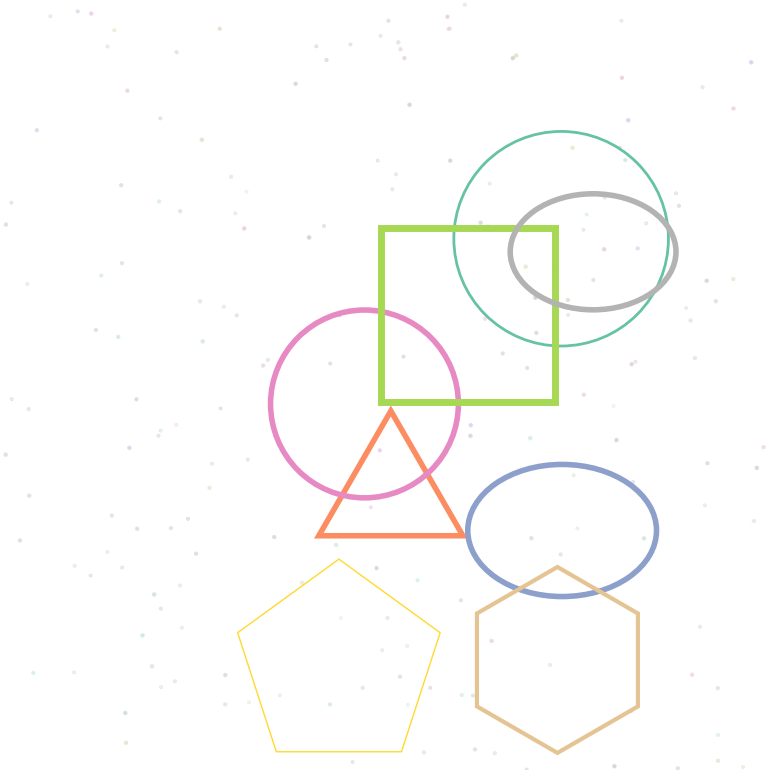[{"shape": "circle", "thickness": 1, "radius": 0.7, "center": [0.729, 0.69]}, {"shape": "triangle", "thickness": 2, "radius": 0.54, "center": [0.508, 0.358]}, {"shape": "oval", "thickness": 2, "radius": 0.61, "center": [0.73, 0.311]}, {"shape": "circle", "thickness": 2, "radius": 0.61, "center": [0.473, 0.475]}, {"shape": "square", "thickness": 2.5, "radius": 0.56, "center": [0.607, 0.591]}, {"shape": "pentagon", "thickness": 0.5, "radius": 0.69, "center": [0.44, 0.136]}, {"shape": "hexagon", "thickness": 1.5, "radius": 0.6, "center": [0.724, 0.143]}, {"shape": "oval", "thickness": 2, "radius": 0.54, "center": [0.77, 0.673]}]